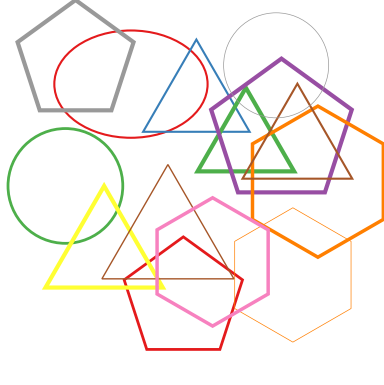[{"shape": "oval", "thickness": 1.5, "radius": 1.0, "center": [0.34, 0.781]}, {"shape": "pentagon", "thickness": 2, "radius": 0.81, "center": [0.476, 0.223]}, {"shape": "triangle", "thickness": 1.5, "radius": 0.8, "center": [0.51, 0.738]}, {"shape": "triangle", "thickness": 3, "radius": 0.72, "center": [0.639, 0.627]}, {"shape": "circle", "thickness": 2, "radius": 0.75, "center": [0.17, 0.517]}, {"shape": "pentagon", "thickness": 3, "radius": 0.96, "center": [0.731, 0.656]}, {"shape": "hexagon", "thickness": 2.5, "radius": 0.98, "center": [0.826, 0.528]}, {"shape": "hexagon", "thickness": 0.5, "radius": 0.87, "center": [0.761, 0.286]}, {"shape": "triangle", "thickness": 3, "radius": 0.88, "center": [0.27, 0.341]}, {"shape": "triangle", "thickness": 1, "radius": 0.99, "center": [0.436, 0.375]}, {"shape": "triangle", "thickness": 1.5, "radius": 0.82, "center": [0.772, 0.618]}, {"shape": "hexagon", "thickness": 2.5, "radius": 0.83, "center": [0.552, 0.32]}, {"shape": "pentagon", "thickness": 3, "radius": 0.79, "center": [0.196, 0.842]}, {"shape": "circle", "thickness": 0.5, "radius": 0.68, "center": [0.717, 0.83]}]